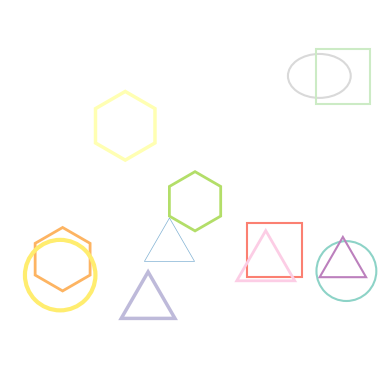[{"shape": "circle", "thickness": 1.5, "radius": 0.39, "center": [0.9, 0.296]}, {"shape": "hexagon", "thickness": 2.5, "radius": 0.45, "center": [0.325, 0.673]}, {"shape": "triangle", "thickness": 2.5, "radius": 0.4, "center": [0.385, 0.213]}, {"shape": "square", "thickness": 1.5, "radius": 0.36, "center": [0.714, 0.351]}, {"shape": "triangle", "thickness": 0.5, "radius": 0.38, "center": [0.44, 0.359]}, {"shape": "hexagon", "thickness": 2, "radius": 0.41, "center": [0.163, 0.327]}, {"shape": "hexagon", "thickness": 2, "radius": 0.38, "center": [0.507, 0.477]}, {"shape": "triangle", "thickness": 2, "radius": 0.43, "center": [0.69, 0.314]}, {"shape": "oval", "thickness": 1.5, "radius": 0.41, "center": [0.829, 0.803]}, {"shape": "triangle", "thickness": 1.5, "radius": 0.35, "center": [0.891, 0.315]}, {"shape": "square", "thickness": 1.5, "radius": 0.35, "center": [0.89, 0.801]}, {"shape": "circle", "thickness": 3, "radius": 0.46, "center": [0.156, 0.285]}]